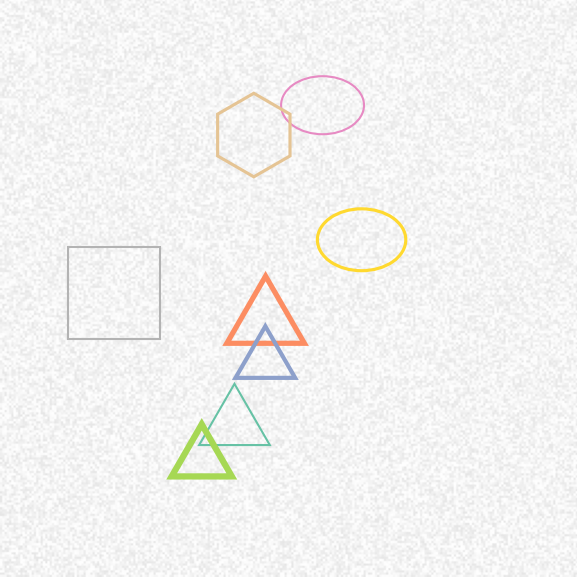[{"shape": "triangle", "thickness": 1, "radius": 0.35, "center": [0.406, 0.264]}, {"shape": "triangle", "thickness": 2.5, "radius": 0.39, "center": [0.46, 0.443]}, {"shape": "triangle", "thickness": 2, "radius": 0.3, "center": [0.459, 0.375]}, {"shape": "oval", "thickness": 1, "radius": 0.36, "center": [0.559, 0.817]}, {"shape": "triangle", "thickness": 3, "radius": 0.3, "center": [0.349, 0.204]}, {"shape": "oval", "thickness": 1.5, "radius": 0.38, "center": [0.626, 0.584]}, {"shape": "hexagon", "thickness": 1.5, "radius": 0.36, "center": [0.44, 0.765]}, {"shape": "square", "thickness": 1, "radius": 0.4, "center": [0.197, 0.492]}]